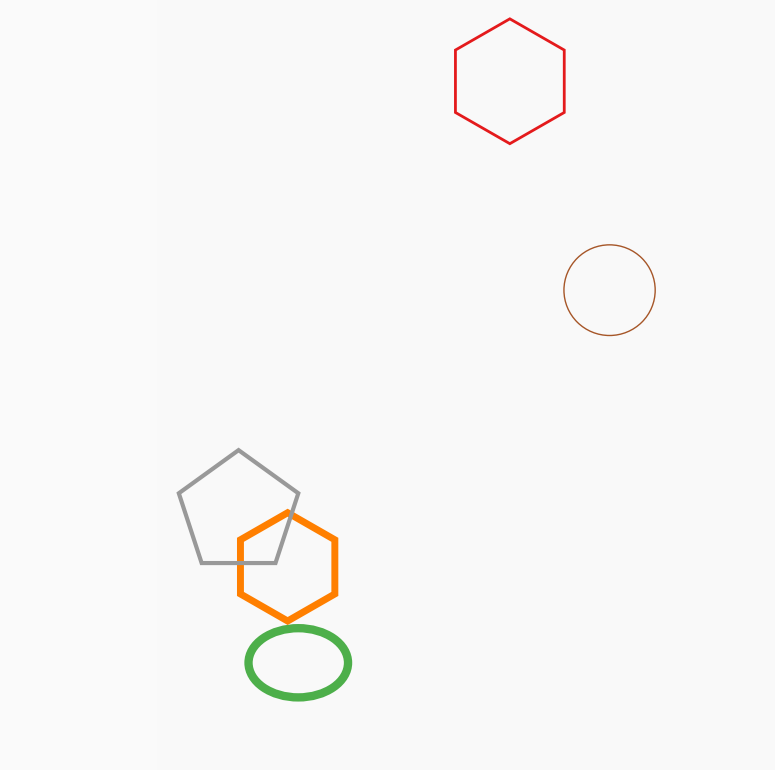[{"shape": "hexagon", "thickness": 1, "radius": 0.41, "center": [0.658, 0.894]}, {"shape": "oval", "thickness": 3, "radius": 0.32, "center": [0.385, 0.139]}, {"shape": "hexagon", "thickness": 2.5, "radius": 0.35, "center": [0.371, 0.264]}, {"shape": "circle", "thickness": 0.5, "radius": 0.29, "center": [0.787, 0.623]}, {"shape": "pentagon", "thickness": 1.5, "radius": 0.41, "center": [0.308, 0.334]}]